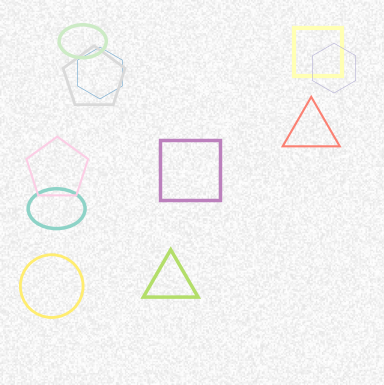[{"shape": "oval", "thickness": 2.5, "radius": 0.37, "center": [0.147, 0.458]}, {"shape": "square", "thickness": 3, "radius": 0.31, "center": [0.826, 0.865]}, {"shape": "hexagon", "thickness": 0.5, "radius": 0.32, "center": [0.868, 0.823]}, {"shape": "triangle", "thickness": 1.5, "radius": 0.43, "center": [0.808, 0.663]}, {"shape": "hexagon", "thickness": 0.5, "radius": 0.34, "center": [0.26, 0.81]}, {"shape": "triangle", "thickness": 2.5, "radius": 0.41, "center": [0.443, 0.269]}, {"shape": "pentagon", "thickness": 1.5, "radius": 0.42, "center": [0.149, 0.561]}, {"shape": "pentagon", "thickness": 2, "radius": 0.42, "center": [0.244, 0.796]}, {"shape": "square", "thickness": 2.5, "radius": 0.39, "center": [0.493, 0.559]}, {"shape": "oval", "thickness": 2.5, "radius": 0.31, "center": [0.215, 0.893]}, {"shape": "circle", "thickness": 2, "radius": 0.41, "center": [0.134, 0.257]}]